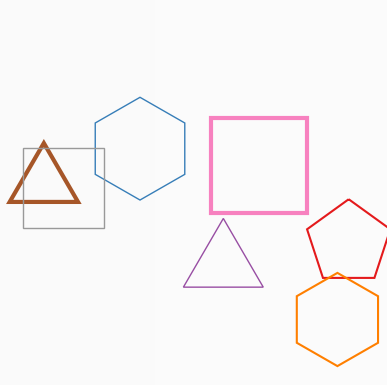[{"shape": "pentagon", "thickness": 1.5, "radius": 0.56, "center": [0.9, 0.37]}, {"shape": "hexagon", "thickness": 1, "radius": 0.67, "center": [0.361, 0.614]}, {"shape": "triangle", "thickness": 1, "radius": 0.59, "center": [0.576, 0.314]}, {"shape": "hexagon", "thickness": 1.5, "radius": 0.61, "center": [0.871, 0.17]}, {"shape": "triangle", "thickness": 3, "radius": 0.51, "center": [0.113, 0.526]}, {"shape": "square", "thickness": 3, "radius": 0.62, "center": [0.669, 0.571]}, {"shape": "square", "thickness": 1, "radius": 0.52, "center": [0.165, 0.513]}]